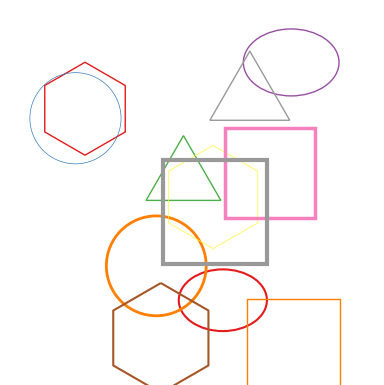[{"shape": "oval", "thickness": 1.5, "radius": 0.57, "center": [0.579, 0.22]}, {"shape": "hexagon", "thickness": 1, "radius": 0.6, "center": [0.221, 0.718]}, {"shape": "circle", "thickness": 0.5, "radius": 0.59, "center": [0.196, 0.693]}, {"shape": "triangle", "thickness": 1, "radius": 0.56, "center": [0.476, 0.536]}, {"shape": "oval", "thickness": 1, "radius": 0.62, "center": [0.756, 0.838]}, {"shape": "square", "thickness": 1, "radius": 0.61, "center": [0.762, 0.101]}, {"shape": "circle", "thickness": 2, "radius": 0.65, "center": [0.406, 0.309]}, {"shape": "hexagon", "thickness": 0.5, "radius": 0.67, "center": [0.553, 0.488]}, {"shape": "hexagon", "thickness": 1.5, "radius": 0.71, "center": [0.418, 0.122]}, {"shape": "square", "thickness": 2.5, "radius": 0.59, "center": [0.702, 0.55]}, {"shape": "square", "thickness": 3, "radius": 0.67, "center": [0.558, 0.449]}, {"shape": "triangle", "thickness": 1, "radius": 0.6, "center": [0.649, 0.747]}]